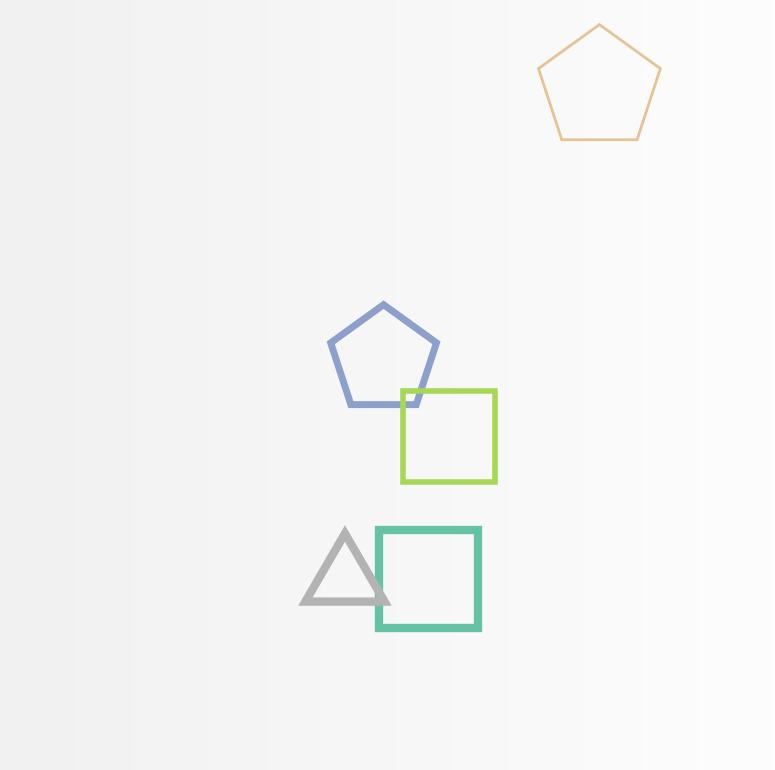[{"shape": "square", "thickness": 3, "radius": 0.32, "center": [0.553, 0.248]}, {"shape": "pentagon", "thickness": 2.5, "radius": 0.36, "center": [0.495, 0.533]}, {"shape": "square", "thickness": 2, "radius": 0.3, "center": [0.579, 0.433]}, {"shape": "pentagon", "thickness": 1, "radius": 0.41, "center": [0.773, 0.885]}, {"shape": "triangle", "thickness": 3, "radius": 0.29, "center": [0.445, 0.248]}]